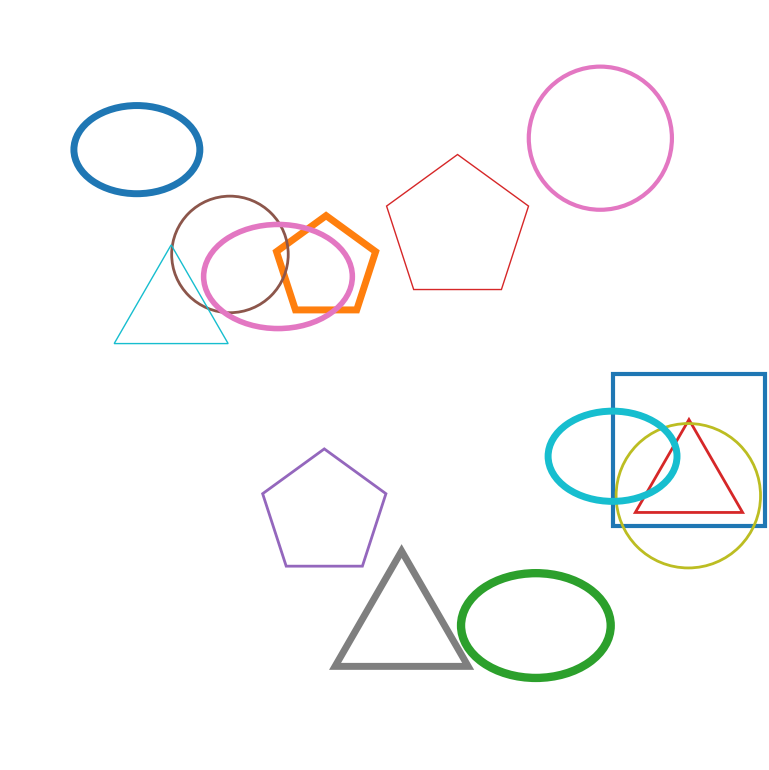[{"shape": "oval", "thickness": 2.5, "radius": 0.41, "center": [0.178, 0.806]}, {"shape": "square", "thickness": 1.5, "radius": 0.49, "center": [0.895, 0.415]}, {"shape": "pentagon", "thickness": 2.5, "radius": 0.34, "center": [0.423, 0.652]}, {"shape": "oval", "thickness": 3, "radius": 0.49, "center": [0.696, 0.188]}, {"shape": "pentagon", "thickness": 0.5, "radius": 0.48, "center": [0.594, 0.702]}, {"shape": "triangle", "thickness": 1, "radius": 0.4, "center": [0.895, 0.375]}, {"shape": "pentagon", "thickness": 1, "radius": 0.42, "center": [0.421, 0.333]}, {"shape": "circle", "thickness": 1, "radius": 0.38, "center": [0.299, 0.67]}, {"shape": "circle", "thickness": 1.5, "radius": 0.46, "center": [0.78, 0.821]}, {"shape": "oval", "thickness": 2, "radius": 0.48, "center": [0.361, 0.641]}, {"shape": "triangle", "thickness": 2.5, "radius": 0.5, "center": [0.522, 0.184]}, {"shape": "circle", "thickness": 1, "radius": 0.47, "center": [0.894, 0.356]}, {"shape": "triangle", "thickness": 0.5, "radius": 0.43, "center": [0.222, 0.597]}, {"shape": "oval", "thickness": 2.5, "radius": 0.42, "center": [0.796, 0.407]}]